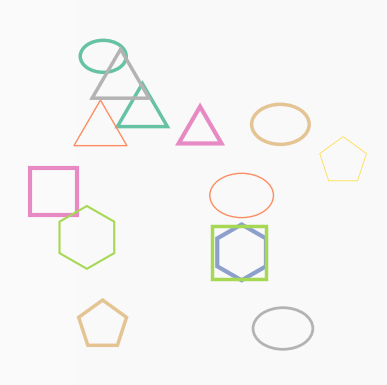[{"shape": "oval", "thickness": 2.5, "radius": 0.3, "center": [0.266, 0.854]}, {"shape": "triangle", "thickness": 2.5, "radius": 0.37, "center": [0.367, 0.708]}, {"shape": "triangle", "thickness": 1, "radius": 0.39, "center": [0.259, 0.661]}, {"shape": "oval", "thickness": 1, "radius": 0.41, "center": [0.624, 0.492]}, {"shape": "hexagon", "thickness": 3, "radius": 0.36, "center": [0.623, 0.345]}, {"shape": "square", "thickness": 3, "radius": 0.3, "center": [0.138, 0.502]}, {"shape": "triangle", "thickness": 3, "radius": 0.32, "center": [0.516, 0.659]}, {"shape": "square", "thickness": 2.5, "radius": 0.35, "center": [0.617, 0.343]}, {"shape": "hexagon", "thickness": 1.5, "radius": 0.41, "center": [0.224, 0.383]}, {"shape": "pentagon", "thickness": 0.5, "radius": 0.32, "center": [0.885, 0.582]}, {"shape": "oval", "thickness": 2.5, "radius": 0.37, "center": [0.724, 0.677]}, {"shape": "pentagon", "thickness": 2.5, "radius": 0.32, "center": [0.265, 0.156]}, {"shape": "triangle", "thickness": 2.5, "radius": 0.42, "center": [0.311, 0.787]}, {"shape": "oval", "thickness": 2, "radius": 0.39, "center": [0.73, 0.147]}]